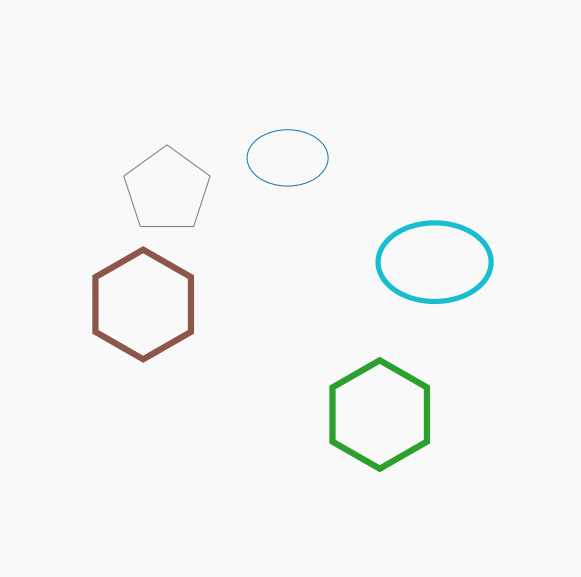[{"shape": "oval", "thickness": 0.5, "radius": 0.35, "center": [0.495, 0.726]}, {"shape": "hexagon", "thickness": 3, "radius": 0.47, "center": [0.653, 0.281]}, {"shape": "hexagon", "thickness": 3, "radius": 0.47, "center": [0.246, 0.472]}, {"shape": "pentagon", "thickness": 0.5, "radius": 0.39, "center": [0.287, 0.67]}, {"shape": "oval", "thickness": 2.5, "radius": 0.49, "center": [0.748, 0.545]}]